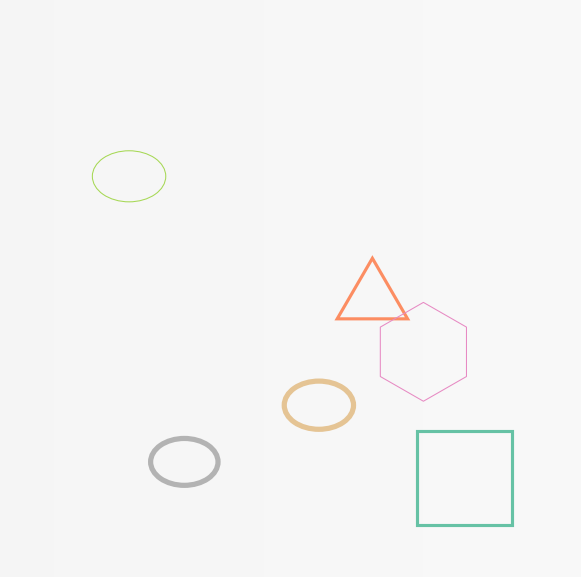[{"shape": "square", "thickness": 1.5, "radius": 0.41, "center": [0.799, 0.171]}, {"shape": "triangle", "thickness": 1.5, "radius": 0.35, "center": [0.641, 0.482]}, {"shape": "hexagon", "thickness": 0.5, "radius": 0.43, "center": [0.728, 0.39]}, {"shape": "oval", "thickness": 0.5, "radius": 0.32, "center": [0.222, 0.694]}, {"shape": "oval", "thickness": 2.5, "radius": 0.3, "center": [0.549, 0.297]}, {"shape": "oval", "thickness": 2.5, "radius": 0.29, "center": [0.317, 0.199]}]